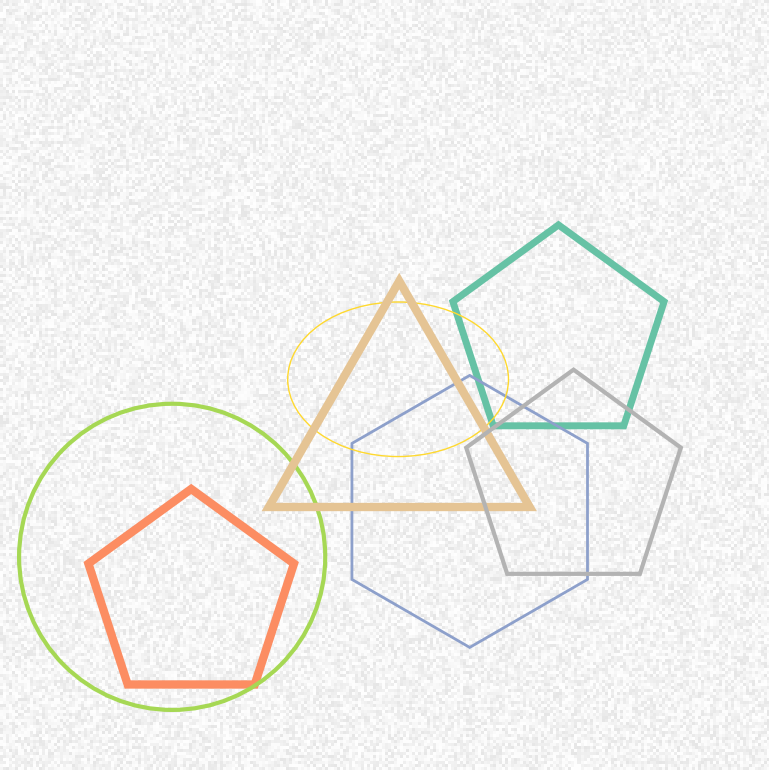[{"shape": "pentagon", "thickness": 2.5, "radius": 0.72, "center": [0.725, 0.564]}, {"shape": "pentagon", "thickness": 3, "radius": 0.7, "center": [0.248, 0.225]}, {"shape": "hexagon", "thickness": 1, "radius": 0.88, "center": [0.61, 0.336]}, {"shape": "circle", "thickness": 1.5, "radius": 0.99, "center": [0.224, 0.277]}, {"shape": "oval", "thickness": 0.5, "radius": 0.72, "center": [0.517, 0.507]}, {"shape": "triangle", "thickness": 3, "radius": 0.98, "center": [0.519, 0.439]}, {"shape": "pentagon", "thickness": 1.5, "radius": 0.73, "center": [0.745, 0.373]}]